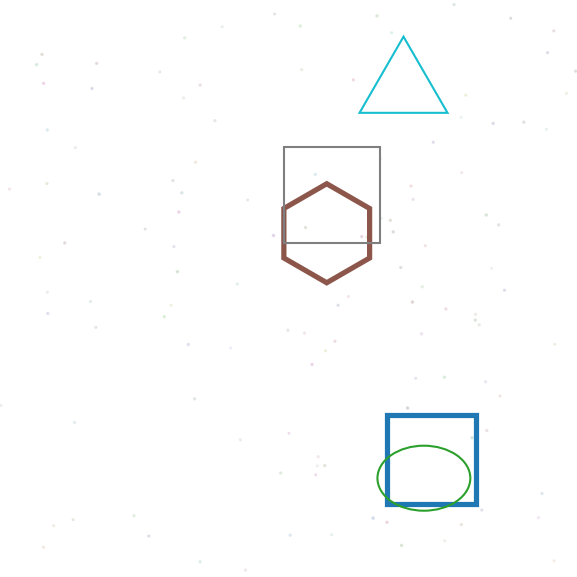[{"shape": "square", "thickness": 2.5, "radius": 0.39, "center": [0.747, 0.204]}, {"shape": "oval", "thickness": 1, "radius": 0.4, "center": [0.734, 0.171]}, {"shape": "hexagon", "thickness": 2.5, "radius": 0.43, "center": [0.566, 0.595]}, {"shape": "square", "thickness": 1, "radius": 0.41, "center": [0.575, 0.661]}, {"shape": "triangle", "thickness": 1, "radius": 0.44, "center": [0.699, 0.848]}]